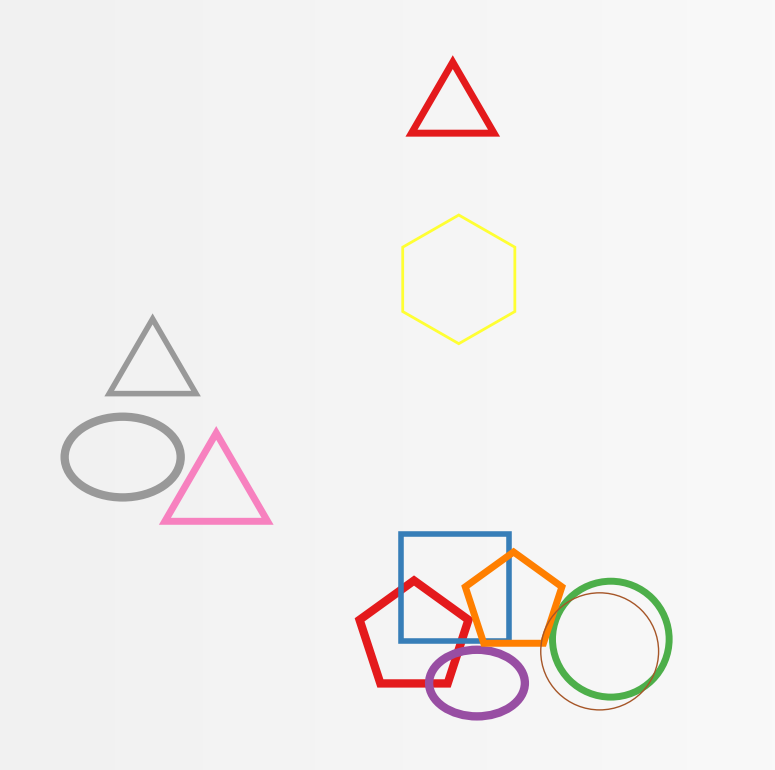[{"shape": "pentagon", "thickness": 3, "radius": 0.37, "center": [0.534, 0.172]}, {"shape": "triangle", "thickness": 2.5, "radius": 0.31, "center": [0.584, 0.858]}, {"shape": "square", "thickness": 2, "radius": 0.35, "center": [0.587, 0.237]}, {"shape": "circle", "thickness": 2.5, "radius": 0.38, "center": [0.788, 0.17]}, {"shape": "oval", "thickness": 3, "radius": 0.31, "center": [0.615, 0.113]}, {"shape": "pentagon", "thickness": 2.5, "radius": 0.33, "center": [0.663, 0.218]}, {"shape": "hexagon", "thickness": 1, "radius": 0.42, "center": [0.592, 0.637]}, {"shape": "circle", "thickness": 0.5, "radius": 0.38, "center": [0.774, 0.154]}, {"shape": "triangle", "thickness": 2.5, "radius": 0.38, "center": [0.279, 0.361]}, {"shape": "triangle", "thickness": 2, "radius": 0.32, "center": [0.197, 0.521]}, {"shape": "oval", "thickness": 3, "radius": 0.37, "center": [0.158, 0.406]}]